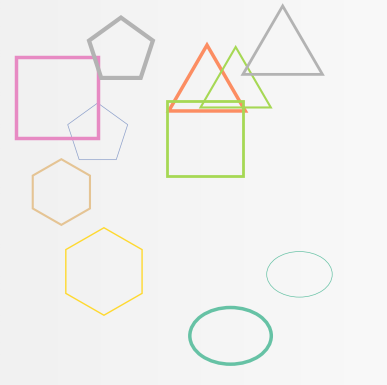[{"shape": "oval", "thickness": 0.5, "radius": 0.42, "center": [0.773, 0.287]}, {"shape": "oval", "thickness": 2.5, "radius": 0.53, "center": [0.595, 0.128]}, {"shape": "triangle", "thickness": 2.5, "radius": 0.57, "center": [0.534, 0.769]}, {"shape": "pentagon", "thickness": 0.5, "radius": 0.41, "center": [0.252, 0.651]}, {"shape": "square", "thickness": 2.5, "radius": 0.53, "center": [0.148, 0.747]}, {"shape": "triangle", "thickness": 1.5, "radius": 0.52, "center": [0.608, 0.773]}, {"shape": "square", "thickness": 2, "radius": 0.49, "center": [0.53, 0.64]}, {"shape": "hexagon", "thickness": 1, "radius": 0.57, "center": [0.268, 0.295]}, {"shape": "hexagon", "thickness": 1.5, "radius": 0.43, "center": [0.158, 0.501]}, {"shape": "triangle", "thickness": 2, "radius": 0.59, "center": [0.729, 0.866]}, {"shape": "pentagon", "thickness": 3, "radius": 0.43, "center": [0.312, 0.868]}]